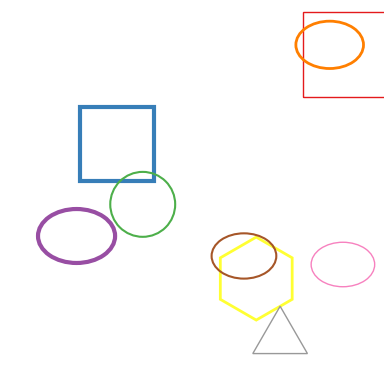[{"shape": "square", "thickness": 1, "radius": 0.55, "center": [0.898, 0.859]}, {"shape": "square", "thickness": 3, "radius": 0.48, "center": [0.305, 0.625]}, {"shape": "circle", "thickness": 1.5, "radius": 0.42, "center": [0.371, 0.469]}, {"shape": "oval", "thickness": 3, "radius": 0.5, "center": [0.199, 0.387]}, {"shape": "oval", "thickness": 2, "radius": 0.44, "center": [0.856, 0.884]}, {"shape": "hexagon", "thickness": 2, "radius": 0.54, "center": [0.666, 0.276]}, {"shape": "oval", "thickness": 1.5, "radius": 0.42, "center": [0.634, 0.335]}, {"shape": "oval", "thickness": 1, "radius": 0.41, "center": [0.891, 0.313]}, {"shape": "triangle", "thickness": 1, "radius": 0.41, "center": [0.728, 0.123]}]